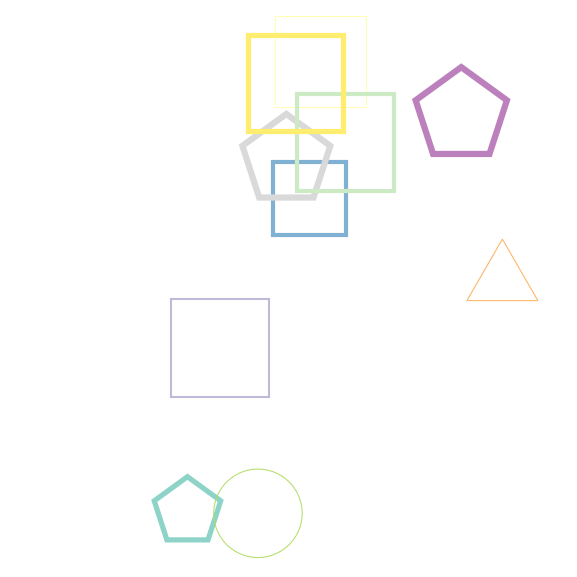[{"shape": "pentagon", "thickness": 2.5, "radius": 0.3, "center": [0.325, 0.113]}, {"shape": "square", "thickness": 0.5, "radius": 0.39, "center": [0.555, 0.893]}, {"shape": "square", "thickness": 1, "radius": 0.42, "center": [0.381, 0.396]}, {"shape": "square", "thickness": 2, "radius": 0.32, "center": [0.536, 0.656]}, {"shape": "triangle", "thickness": 0.5, "radius": 0.35, "center": [0.87, 0.514]}, {"shape": "circle", "thickness": 0.5, "radius": 0.38, "center": [0.447, 0.11]}, {"shape": "pentagon", "thickness": 3, "radius": 0.4, "center": [0.496, 0.722]}, {"shape": "pentagon", "thickness": 3, "radius": 0.42, "center": [0.799, 0.8]}, {"shape": "square", "thickness": 2, "radius": 0.42, "center": [0.598, 0.752]}, {"shape": "square", "thickness": 2.5, "radius": 0.41, "center": [0.512, 0.855]}]